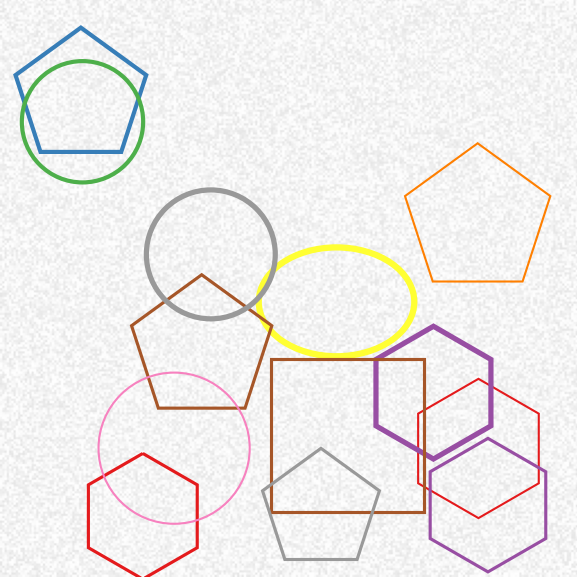[{"shape": "hexagon", "thickness": 1, "radius": 0.6, "center": [0.828, 0.223]}, {"shape": "hexagon", "thickness": 1.5, "radius": 0.54, "center": [0.247, 0.105]}, {"shape": "pentagon", "thickness": 2, "radius": 0.59, "center": [0.14, 0.832]}, {"shape": "circle", "thickness": 2, "radius": 0.53, "center": [0.143, 0.788]}, {"shape": "hexagon", "thickness": 2.5, "radius": 0.57, "center": [0.751, 0.319]}, {"shape": "hexagon", "thickness": 1.5, "radius": 0.58, "center": [0.845, 0.124]}, {"shape": "pentagon", "thickness": 1, "radius": 0.66, "center": [0.827, 0.619]}, {"shape": "oval", "thickness": 3, "radius": 0.67, "center": [0.583, 0.476]}, {"shape": "square", "thickness": 1.5, "radius": 0.66, "center": [0.602, 0.245]}, {"shape": "pentagon", "thickness": 1.5, "radius": 0.64, "center": [0.349, 0.396]}, {"shape": "circle", "thickness": 1, "radius": 0.65, "center": [0.301, 0.223]}, {"shape": "pentagon", "thickness": 1.5, "radius": 0.53, "center": [0.556, 0.116]}, {"shape": "circle", "thickness": 2.5, "radius": 0.56, "center": [0.365, 0.559]}]